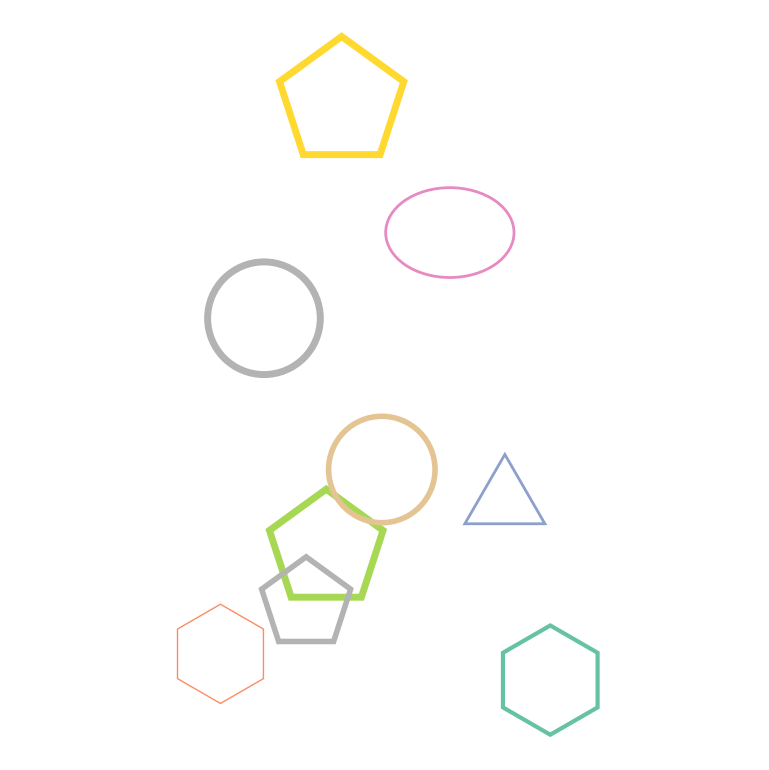[{"shape": "hexagon", "thickness": 1.5, "radius": 0.35, "center": [0.715, 0.117]}, {"shape": "hexagon", "thickness": 0.5, "radius": 0.32, "center": [0.286, 0.151]}, {"shape": "triangle", "thickness": 1, "radius": 0.3, "center": [0.656, 0.35]}, {"shape": "oval", "thickness": 1, "radius": 0.42, "center": [0.584, 0.698]}, {"shape": "pentagon", "thickness": 2.5, "radius": 0.39, "center": [0.424, 0.287]}, {"shape": "pentagon", "thickness": 2.5, "radius": 0.42, "center": [0.444, 0.868]}, {"shape": "circle", "thickness": 2, "radius": 0.35, "center": [0.496, 0.39]}, {"shape": "pentagon", "thickness": 2, "radius": 0.3, "center": [0.398, 0.216]}, {"shape": "circle", "thickness": 2.5, "radius": 0.37, "center": [0.343, 0.587]}]